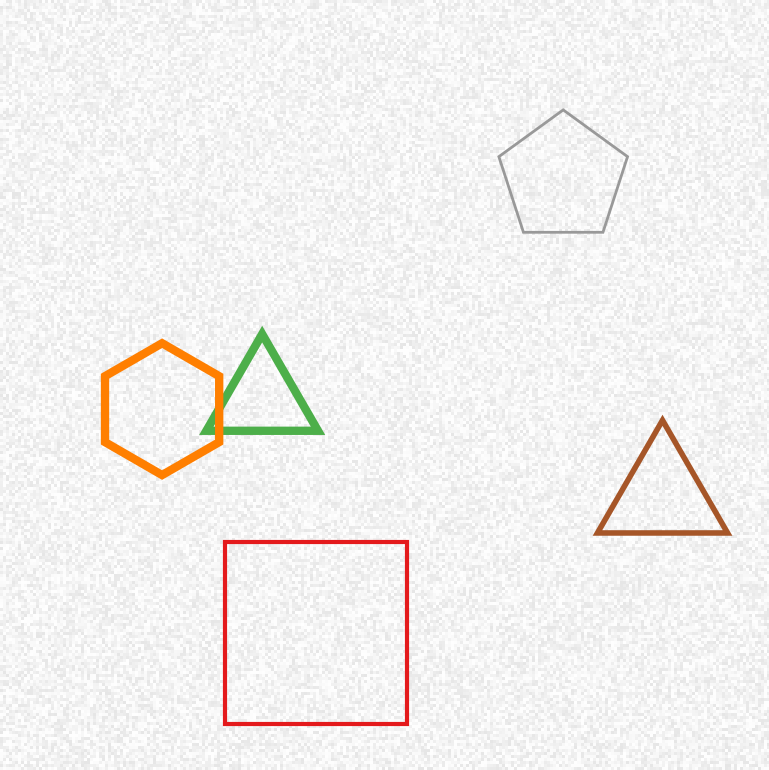[{"shape": "square", "thickness": 1.5, "radius": 0.59, "center": [0.41, 0.178]}, {"shape": "triangle", "thickness": 3, "radius": 0.42, "center": [0.34, 0.482]}, {"shape": "hexagon", "thickness": 3, "radius": 0.43, "center": [0.211, 0.469]}, {"shape": "triangle", "thickness": 2, "radius": 0.49, "center": [0.86, 0.357]}, {"shape": "pentagon", "thickness": 1, "radius": 0.44, "center": [0.731, 0.769]}]